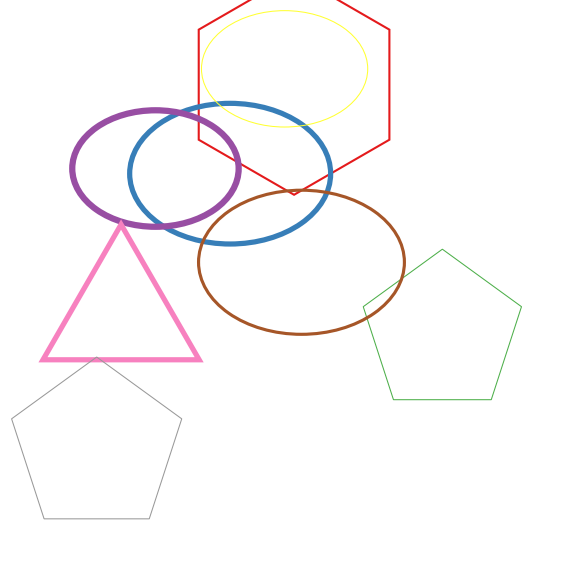[{"shape": "hexagon", "thickness": 1, "radius": 0.95, "center": [0.509, 0.852]}, {"shape": "oval", "thickness": 2.5, "radius": 0.87, "center": [0.399, 0.698]}, {"shape": "pentagon", "thickness": 0.5, "radius": 0.72, "center": [0.766, 0.424]}, {"shape": "oval", "thickness": 3, "radius": 0.72, "center": [0.269, 0.707]}, {"shape": "oval", "thickness": 0.5, "radius": 0.72, "center": [0.493, 0.88]}, {"shape": "oval", "thickness": 1.5, "radius": 0.89, "center": [0.522, 0.545]}, {"shape": "triangle", "thickness": 2.5, "radius": 0.78, "center": [0.21, 0.454]}, {"shape": "pentagon", "thickness": 0.5, "radius": 0.77, "center": [0.167, 0.226]}]